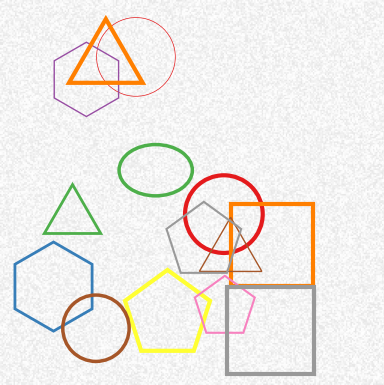[{"shape": "circle", "thickness": 0.5, "radius": 0.51, "center": [0.353, 0.852]}, {"shape": "circle", "thickness": 3, "radius": 0.5, "center": [0.582, 0.444]}, {"shape": "hexagon", "thickness": 2, "radius": 0.58, "center": [0.139, 0.256]}, {"shape": "triangle", "thickness": 2, "radius": 0.42, "center": [0.188, 0.436]}, {"shape": "oval", "thickness": 2.5, "radius": 0.48, "center": [0.404, 0.558]}, {"shape": "hexagon", "thickness": 1, "radius": 0.48, "center": [0.224, 0.794]}, {"shape": "square", "thickness": 3, "radius": 0.53, "center": [0.706, 0.363]}, {"shape": "triangle", "thickness": 3, "radius": 0.55, "center": [0.275, 0.84]}, {"shape": "pentagon", "thickness": 3, "radius": 0.58, "center": [0.435, 0.183]}, {"shape": "circle", "thickness": 2.5, "radius": 0.43, "center": [0.249, 0.147]}, {"shape": "triangle", "thickness": 1, "radius": 0.47, "center": [0.599, 0.342]}, {"shape": "pentagon", "thickness": 1.5, "radius": 0.41, "center": [0.584, 0.202]}, {"shape": "pentagon", "thickness": 1.5, "radius": 0.51, "center": [0.529, 0.374]}, {"shape": "square", "thickness": 3, "radius": 0.56, "center": [0.703, 0.142]}]